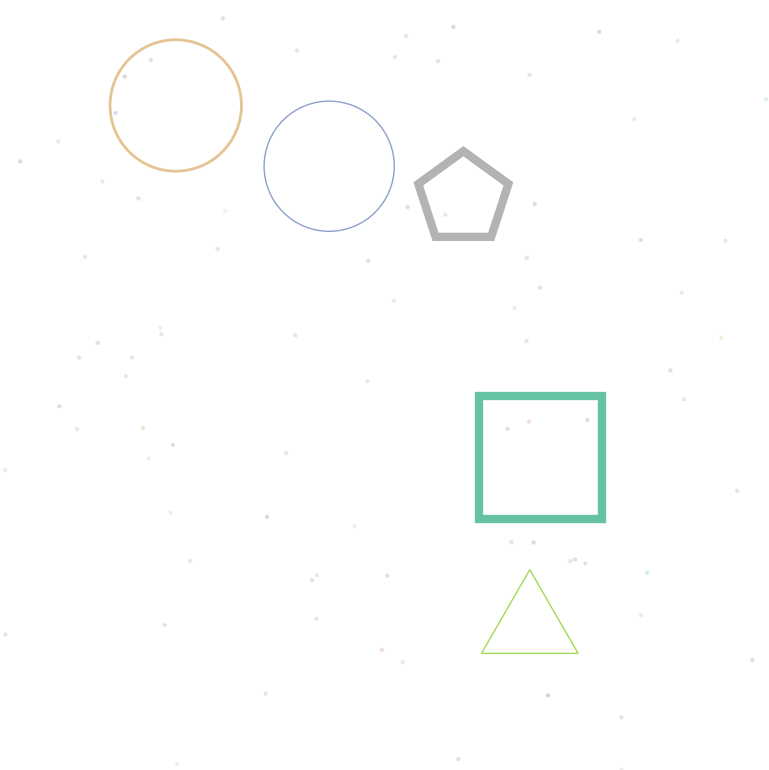[{"shape": "square", "thickness": 3, "radius": 0.4, "center": [0.702, 0.406]}, {"shape": "circle", "thickness": 0.5, "radius": 0.42, "center": [0.428, 0.784]}, {"shape": "triangle", "thickness": 0.5, "radius": 0.36, "center": [0.688, 0.188]}, {"shape": "circle", "thickness": 1, "radius": 0.43, "center": [0.228, 0.863]}, {"shape": "pentagon", "thickness": 3, "radius": 0.31, "center": [0.602, 0.742]}]